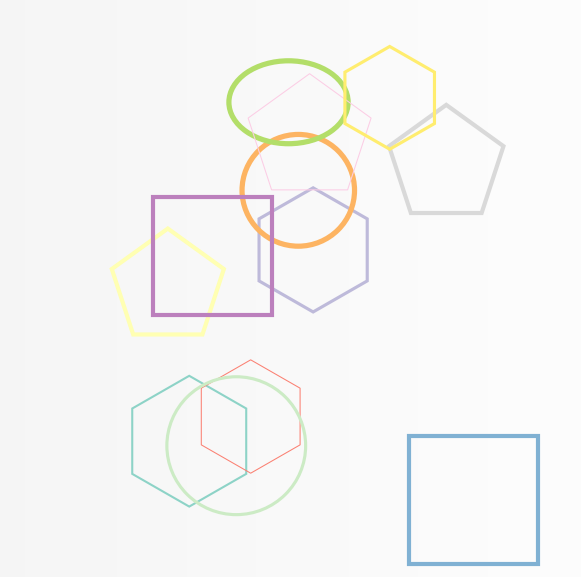[{"shape": "hexagon", "thickness": 1, "radius": 0.57, "center": [0.326, 0.235]}, {"shape": "pentagon", "thickness": 2, "radius": 0.51, "center": [0.289, 0.502]}, {"shape": "hexagon", "thickness": 1.5, "radius": 0.54, "center": [0.539, 0.566]}, {"shape": "hexagon", "thickness": 0.5, "radius": 0.49, "center": [0.431, 0.278]}, {"shape": "square", "thickness": 2, "radius": 0.56, "center": [0.815, 0.133]}, {"shape": "circle", "thickness": 2.5, "radius": 0.48, "center": [0.513, 0.67]}, {"shape": "oval", "thickness": 2.5, "radius": 0.51, "center": [0.496, 0.822]}, {"shape": "pentagon", "thickness": 0.5, "radius": 0.56, "center": [0.533, 0.76]}, {"shape": "pentagon", "thickness": 2, "radius": 0.52, "center": [0.768, 0.714]}, {"shape": "square", "thickness": 2, "radius": 0.51, "center": [0.365, 0.555]}, {"shape": "circle", "thickness": 1.5, "radius": 0.6, "center": [0.406, 0.227]}, {"shape": "hexagon", "thickness": 1.5, "radius": 0.44, "center": [0.67, 0.83]}]